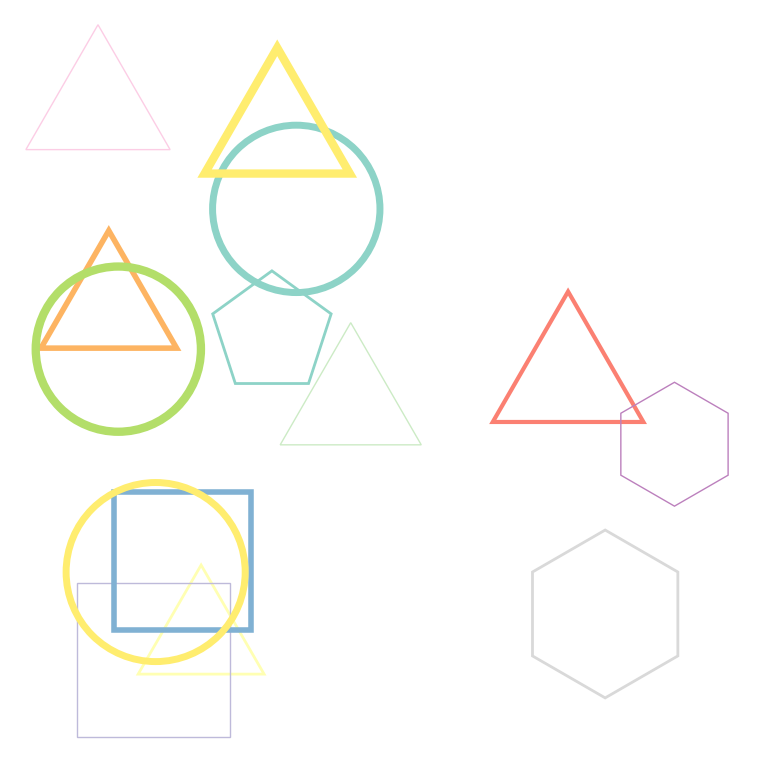[{"shape": "circle", "thickness": 2.5, "radius": 0.54, "center": [0.385, 0.729]}, {"shape": "pentagon", "thickness": 1, "radius": 0.4, "center": [0.353, 0.567]}, {"shape": "triangle", "thickness": 1, "radius": 0.47, "center": [0.261, 0.172]}, {"shape": "square", "thickness": 0.5, "radius": 0.5, "center": [0.199, 0.143]}, {"shape": "triangle", "thickness": 1.5, "radius": 0.56, "center": [0.738, 0.508]}, {"shape": "square", "thickness": 2, "radius": 0.45, "center": [0.237, 0.271]}, {"shape": "triangle", "thickness": 2, "radius": 0.51, "center": [0.141, 0.599]}, {"shape": "circle", "thickness": 3, "radius": 0.54, "center": [0.154, 0.547]}, {"shape": "triangle", "thickness": 0.5, "radius": 0.54, "center": [0.127, 0.86]}, {"shape": "hexagon", "thickness": 1, "radius": 0.54, "center": [0.786, 0.203]}, {"shape": "hexagon", "thickness": 0.5, "radius": 0.4, "center": [0.876, 0.423]}, {"shape": "triangle", "thickness": 0.5, "radius": 0.53, "center": [0.455, 0.475]}, {"shape": "circle", "thickness": 2.5, "radius": 0.58, "center": [0.202, 0.257]}, {"shape": "triangle", "thickness": 3, "radius": 0.54, "center": [0.36, 0.829]}]